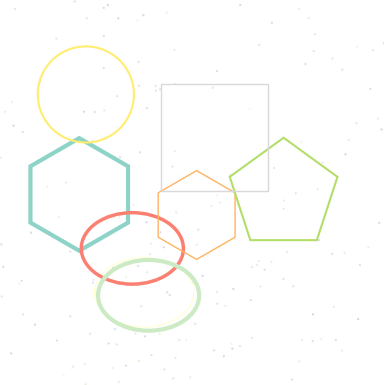[{"shape": "hexagon", "thickness": 3, "radius": 0.73, "center": [0.206, 0.495]}, {"shape": "oval", "thickness": 0.5, "radius": 0.64, "center": [0.374, 0.241]}, {"shape": "oval", "thickness": 2.5, "radius": 0.66, "center": [0.344, 0.355]}, {"shape": "hexagon", "thickness": 1, "radius": 0.58, "center": [0.511, 0.441]}, {"shape": "pentagon", "thickness": 1.5, "radius": 0.74, "center": [0.737, 0.495]}, {"shape": "square", "thickness": 1, "radius": 0.69, "center": [0.557, 0.642]}, {"shape": "oval", "thickness": 3, "radius": 0.66, "center": [0.386, 0.233]}, {"shape": "circle", "thickness": 1.5, "radius": 0.62, "center": [0.223, 0.755]}]